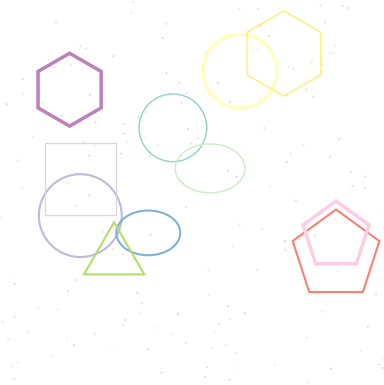[{"shape": "circle", "thickness": 1, "radius": 0.44, "center": [0.449, 0.668]}, {"shape": "circle", "thickness": 2, "radius": 0.48, "center": [0.623, 0.815]}, {"shape": "circle", "thickness": 1.5, "radius": 0.54, "center": [0.209, 0.44]}, {"shape": "pentagon", "thickness": 1.5, "radius": 0.59, "center": [0.873, 0.337]}, {"shape": "oval", "thickness": 1.5, "radius": 0.41, "center": [0.385, 0.395]}, {"shape": "triangle", "thickness": 1.5, "radius": 0.45, "center": [0.296, 0.332]}, {"shape": "pentagon", "thickness": 2.5, "radius": 0.45, "center": [0.873, 0.388]}, {"shape": "square", "thickness": 1, "radius": 0.46, "center": [0.209, 0.534]}, {"shape": "hexagon", "thickness": 2.5, "radius": 0.47, "center": [0.181, 0.767]}, {"shape": "oval", "thickness": 1, "radius": 0.45, "center": [0.546, 0.563]}, {"shape": "hexagon", "thickness": 1, "radius": 0.55, "center": [0.737, 0.861]}]